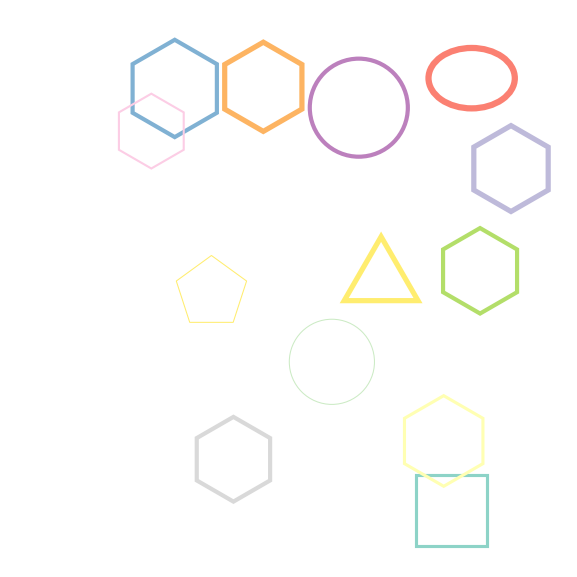[{"shape": "square", "thickness": 1.5, "radius": 0.31, "center": [0.781, 0.116]}, {"shape": "hexagon", "thickness": 1.5, "radius": 0.39, "center": [0.768, 0.236]}, {"shape": "hexagon", "thickness": 2.5, "radius": 0.37, "center": [0.885, 0.707]}, {"shape": "oval", "thickness": 3, "radius": 0.37, "center": [0.817, 0.864]}, {"shape": "hexagon", "thickness": 2, "radius": 0.42, "center": [0.303, 0.846]}, {"shape": "hexagon", "thickness": 2.5, "radius": 0.39, "center": [0.456, 0.849]}, {"shape": "hexagon", "thickness": 2, "radius": 0.37, "center": [0.831, 0.53]}, {"shape": "hexagon", "thickness": 1, "radius": 0.32, "center": [0.262, 0.772]}, {"shape": "hexagon", "thickness": 2, "radius": 0.37, "center": [0.404, 0.204]}, {"shape": "circle", "thickness": 2, "radius": 0.42, "center": [0.621, 0.813]}, {"shape": "circle", "thickness": 0.5, "radius": 0.37, "center": [0.575, 0.373]}, {"shape": "pentagon", "thickness": 0.5, "radius": 0.32, "center": [0.366, 0.493]}, {"shape": "triangle", "thickness": 2.5, "radius": 0.37, "center": [0.66, 0.515]}]